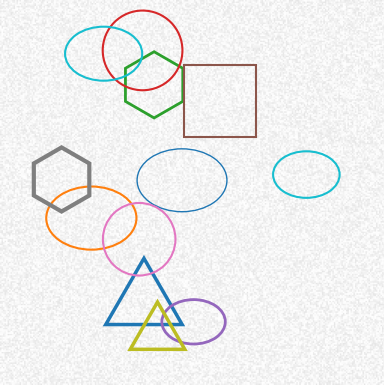[{"shape": "oval", "thickness": 1, "radius": 0.58, "center": [0.473, 0.532]}, {"shape": "triangle", "thickness": 2.5, "radius": 0.57, "center": [0.374, 0.214]}, {"shape": "oval", "thickness": 1.5, "radius": 0.59, "center": [0.237, 0.434]}, {"shape": "hexagon", "thickness": 2, "radius": 0.43, "center": [0.4, 0.78]}, {"shape": "circle", "thickness": 1.5, "radius": 0.52, "center": [0.37, 0.869]}, {"shape": "oval", "thickness": 2, "radius": 0.41, "center": [0.503, 0.164]}, {"shape": "square", "thickness": 1.5, "radius": 0.47, "center": [0.571, 0.737]}, {"shape": "circle", "thickness": 1.5, "radius": 0.47, "center": [0.361, 0.379]}, {"shape": "hexagon", "thickness": 3, "radius": 0.42, "center": [0.16, 0.534]}, {"shape": "triangle", "thickness": 2.5, "radius": 0.41, "center": [0.409, 0.134]}, {"shape": "oval", "thickness": 1.5, "radius": 0.5, "center": [0.269, 0.861]}, {"shape": "oval", "thickness": 1.5, "radius": 0.43, "center": [0.796, 0.547]}]